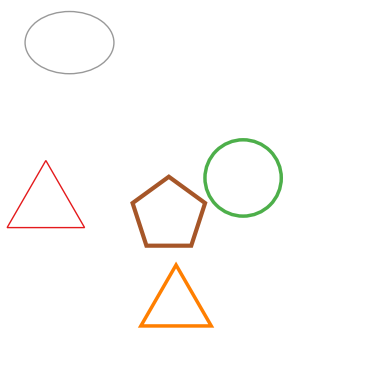[{"shape": "triangle", "thickness": 1, "radius": 0.58, "center": [0.119, 0.467]}, {"shape": "circle", "thickness": 2.5, "radius": 0.5, "center": [0.631, 0.538]}, {"shape": "triangle", "thickness": 2.5, "radius": 0.53, "center": [0.457, 0.206]}, {"shape": "pentagon", "thickness": 3, "radius": 0.5, "center": [0.439, 0.442]}, {"shape": "oval", "thickness": 1, "radius": 0.58, "center": [0.181, 0.889]}]